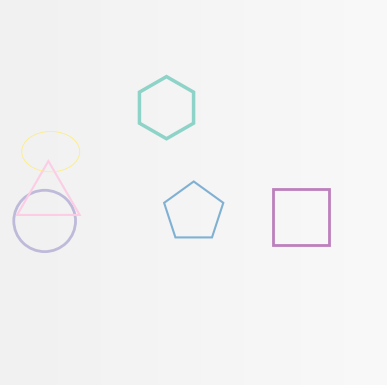[{"shape": "hexagon", "thickness": 2.5, "radius": 0.4, "center": [0.43, 0.72]}, {"shape": "circle", "thickness": 2, "radius": 0.4, "center": [0.115, 0.426]}, {"shape": "pentagon", "thickness": 1.5, "radius": 0.4, "center": [0.5, 0.448]}, {"shape": "triangle", "thickness": 1.5, "radius": 0.47, "center": [0.125, 0.488]}, {"shape": "square", "thickness": 2, "radius": 0.36, "center": [0.776, 0.437]}, {"shape": "oval", "thickness": 0.5, "radius": 0.37, "center": [0.131, 0.606]}]